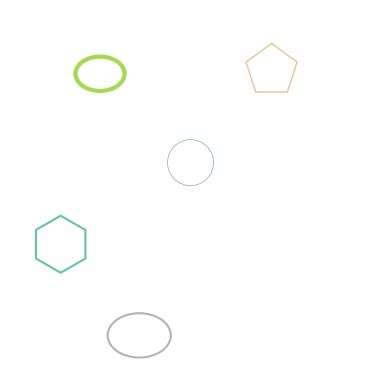[{"shape": "hexagon", "thickness": 1.5, "radius": 0.37, "center": [0.158, 0.366]}, {"shape": "circle", "thickness": 0.5, "radius": 0.3, "center": [0.495, 0.578]}, {"shape": "oval", "thickness": 3, "radius": 0.32, "center": [0.26, 0.808]}, {"shape": "pentagon", "thickness": 1, "radius": 0.35, "center": [0.705, 0.817]}, {"shape": "oval", "thickness": 1.5, "radius": 0.41, "center": [0.362, 0.129]}]